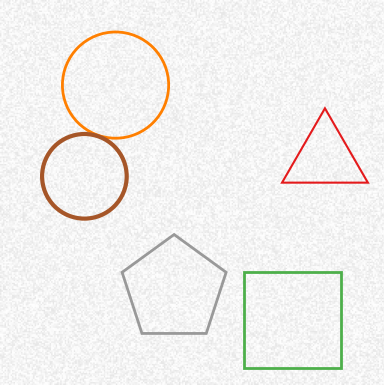[{"shape": "triangle", "thickness": 1.5, "radius": 0.64, "center": [0.844, 0.59]}, {"shape": "square", "thickness": 2, "radius": 0.62, "center": [0.76, 0.17]}, {"shape": "circle", "thickness": 2, "radius": 0.69, "center": [0.3, 0.779]}, {"shape": "circle", "thickness": 3, "radius": 0.55, "center": [0.219, 0.542]}, {"shape": "pentagon", "thickness": 2, "radius": 0.71, "center": [0.452, 0.249]}]